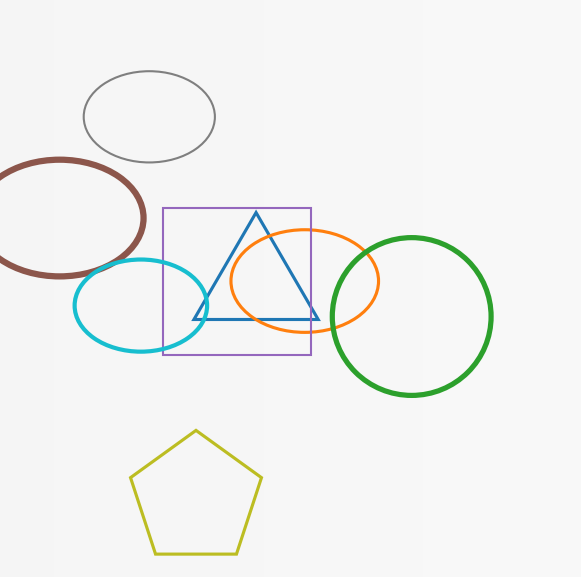[{"shape": "triangle", "thickness": 1.5, "radius": 0.62, "center": [0.441, 0.508]}, {"shape": "oval", "thickness": 1.5, "radius": 0.63, "center": [0.524, 0.512]}, {"shape": "circle", "thickness": 2.5, "radius": 0.68, "center": [0.708, 0.451]}, {"shape": "square", "thickness": 1, "radius": 0.64, "center": [0.407, 0.511]}, {"shape": "oval", "thickness": 3, "radius": 0.72, "center": [0.103, 0.622]}, {"shape": "oval", "thickness": 1, "radius": 0.56, "center": [0.257, 0.797]}, {"shape": "pentagon", "thickness": 1.5, "radius": 0.59, "center": [0.337, 0.135]}, {"shape": "oval", "thickness": 2, "radius": 0.57, "center": [0.242, 0.47]}]